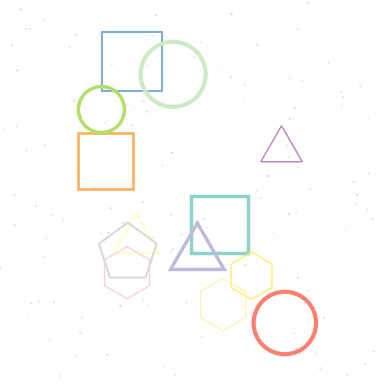[{"shape": "square", "thickness": 2.5, "radius": 0.37, "center": [0.571, 0.418]}, {"shape": "triangle", "thickness": 1, "radius": 0.34, "center": [0.354, 0.377]}, {"shape": "triangle", "thickness": 2.5, "radius": 0.4, "center": [0.513, 0.34]}, {"shape": "circle", "thickness": 3, "radius": 0.41, "center": [0.74, 0.161]}, {"shape": "square", "thickness": 1.5, "radius": 0.39, "center": [0.342, 0.84]}, {"shape": "square", "thickness": 2, "radius": 0.36, "center": [0.274, 0.582]}, {"shape": "circle", "thickness": 2.5, "radius": 0.3, "center": [0.264, 0.715]}, {"shape": "hexagon", "thickness": 1, "radius": 0.34, "center": [0.33, 0.292]}, {"shape": "pentagon", "thickness": 1.5, "radius": 0.39, "center": [0.332, 0.343]}, {"shape": "triangle", "thickness": 1, "radius": 0.31, "center": [0.731, 0.611]}, {"shape": "circle", "thickness": 3, "radius": 0.42, "center": [0.45, 0.807]}, {"shape": "hexagon", "thickness": 0.5, "radius": 0.34, "center": [0.579, 0.209]}, {"shape": "hexagon", "thickness": 1, "radius": 0.31, "center": [0.653, 0.284]}]